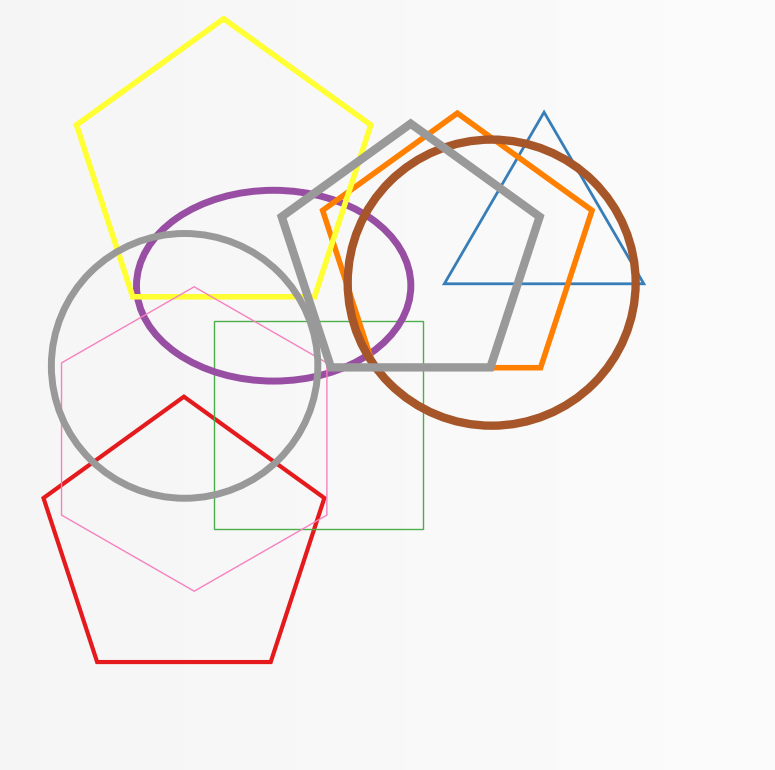[{"shape": "pentagon", "thickness": 1.5, "radius": 0.95, "center": [0.237, 0.294]}, {"shape": "triangle", "thickness": 1, "radius": 0.74, "center": [0.702, 0.706]}, {"shape": "square", "thickness": 0.5, "radius": 0.67, "center": [0.411, 0.448]}, {"shape": "oval", "thickness": 2.5, "radius": 0.88, "center": [0.353, 0.629]}, {"shape": "pentagon", "thickness": 2, "radius": 0.91, "center": [0.59, 0.67]}, {"shape": "pentagon", "thickness": 2, "radius": 1.0, "center": [0.289, 0.776]}, {"shape": "circle", "thickness": 3, "radius": 0.93, "center": [0.634, 0.633]}, {"shape": "hexagon", "thickness": 0.5, "radius": 0.99, "center": [0.251, 0.43]}, {"shape": "pentagon", "thickness": 3, "radius": 0.87, "center": [0.53, 0.664]}, {"shape": "circle", "thickness": 2.5, "radius": 0.86, "center": [0.238, 0.525]}]